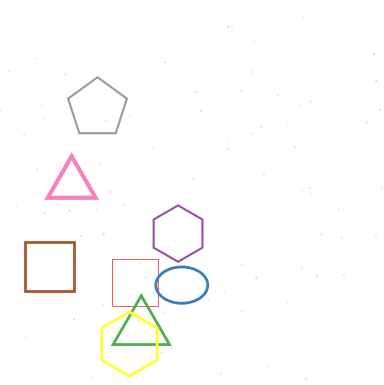[{"shape": "square", "thickness": 0.5, "radius": 0.3, "center": [0.35, 0.266]}, {"shape": "oval", "thickness": 2, "radius": 0.34, "center": [0.472, 0.259]}, {"shape": "triangle", "thickness": 2, "radius": 0.42, "center": [0.367, 0.147]}, {"shape": "hexagon", "thickness": 1.5, "radius": 0.37, "center": [0.462, 0.393]}, {"shape": "hexagon", "thickness": 2, "radius": 0.42, "center": [0.336, 0.106]}, {"shape": "square", "thickness": 2, "radius": 0.32, "center": [0.128, 0.308]}, {"shape": "triangle", "thickness": 3, "radius": 0.36, "center": [0.186, 0.522]}, {"shape": "pentagon", "thickness": 1.5, "radius": 0.4, "center": [0.253, 0.719]}]